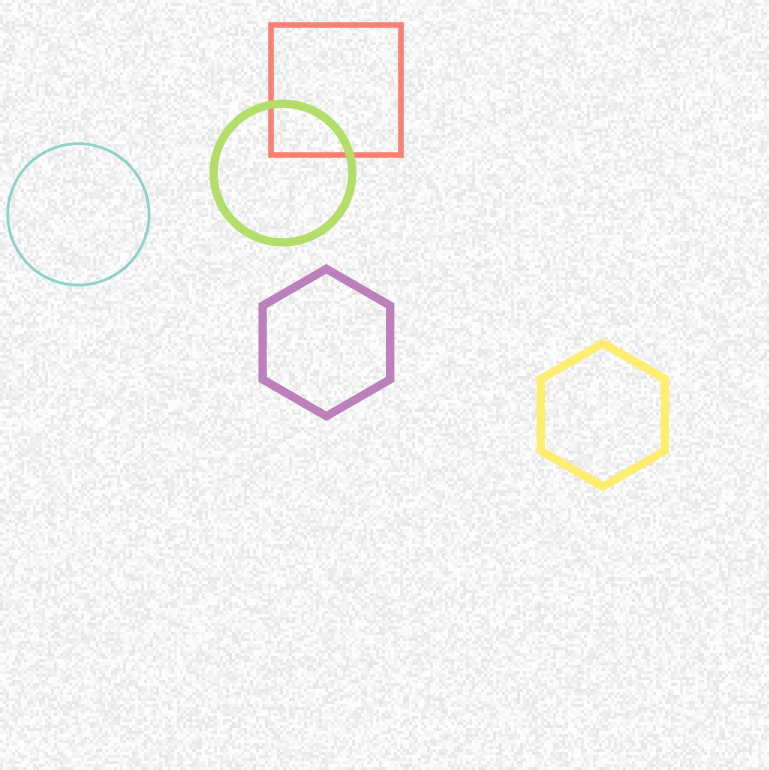[{"shape": "circle", "thickness": 1, "radius": 0.46, "center": [0.102, 0.722]}, {"shape": "square", "thickness": 2, "radius": 0.42, "center": [0.437, 0.883]}, {"shape": "circle", "thickness": 3, "radius": 0.45, "center": [0.367, 0.775]}, {"shape": "hexagon", "thickness": 3, "radius": 0.48, "center": [0.424, 0.555]}, {"shape": "hexagon", "thickness": 3, "radius": 0.47, "center": [0.783, 0.461]}]